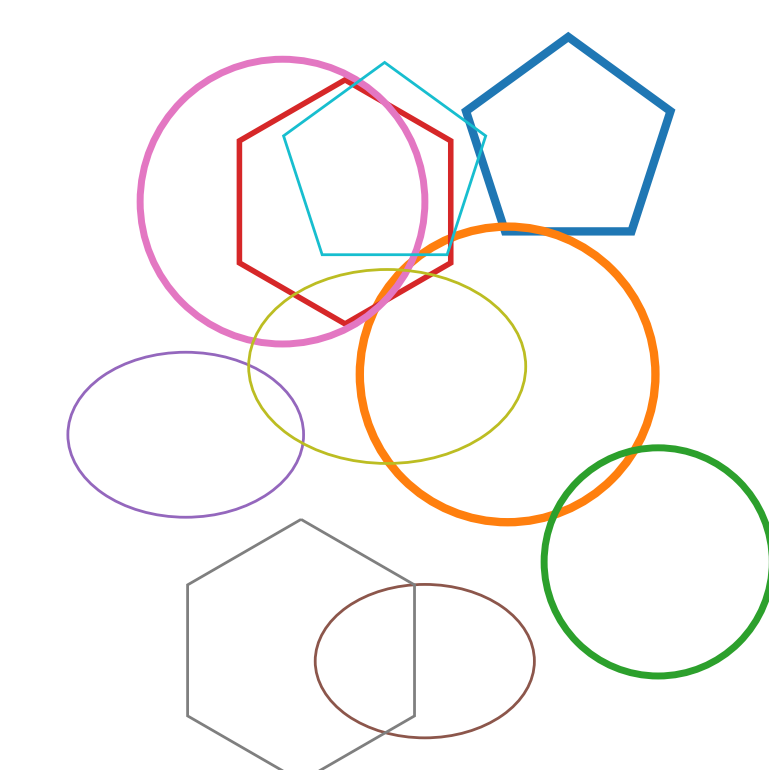[{"shape": "pentagon", "thickness": 3, "radius": 0.7, "center": [0.738, 0.812]}, {"shape": "circle", "thickness": 3, "radius": 0.96, "center": [0.659, 0.514]}, {"shape": "circle", "thickness": 2.5, "radius": 0.74, "center": [0.855, 0.27]}, {"shape": "hexagon", "thickness": 2, "radius": 0.79, "center": [0.448, 0.738]}, {"shape": "oval", "thickness": 1, "radius": 0.77, "center": [0.241, 0.435]}, {"shape": "oval", "thickness": 1, "radius": 0.71, "center": [0.552, 0.141]}, {"shape": "circle", "thickness": 2.5, "radius": 0.92, "center": [0.367, 0.738]}, {"shape": "hexagon", "thickness": 1, "radius": 0.85, "center": [0.391, 0.155]}, {"shape": "oval", "thickness": 1, "radius": 0.9, "center": [0.503, 0.524]}, {"shape": "pentagon", "thickness": 1, "radius": 0.69, "center": [0.5, 0.781]}]